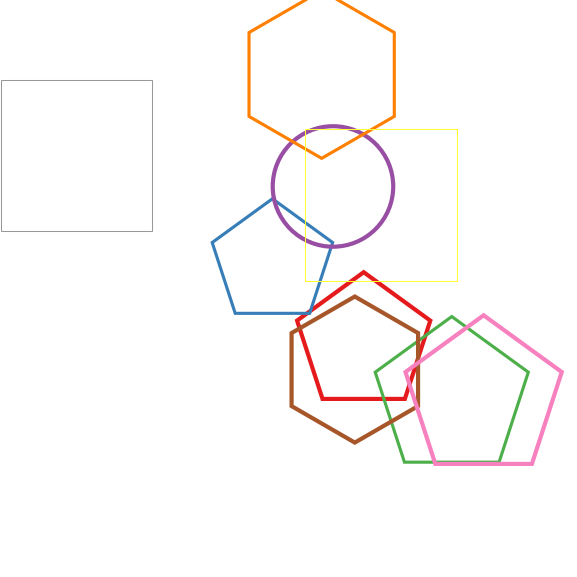[{"shape": "pentagon", "thickness": 2, "radius": 0.61, "center": [0.63, 0.406]}, {"shape": "pentagon", "thickness": 1.5, "radius": 0.55, "center": [0.472, 0.545]}, {"shape": "pentagon", "thickness": 1.5, "radius": 0.7, "center": [0.782, 0.312]}, {"shape": "circle", "thickness": 2, "radius": 0.52, "center": [0.577, 0.676]}, {"shape": "hexagon", "thickness": 1.5, "radius": 0.73, "center": [0.557, 0.87]}, {"shape": "square", "thickness": 0.5, "radius": 0.66, "center": [0.66, 0.644]}, {"shape": "hexagon", "thickness": 2, "radius": 0.63, "center": [0.614, 0.359]}, {"shape": "pentagon", "thickness": 2, "radius": 0.71, "center": [0.837, 0.311]}, {"shape": "square", "thickness": 0.5, "radius": 0.65, "center": [0.132, 0.73]}]